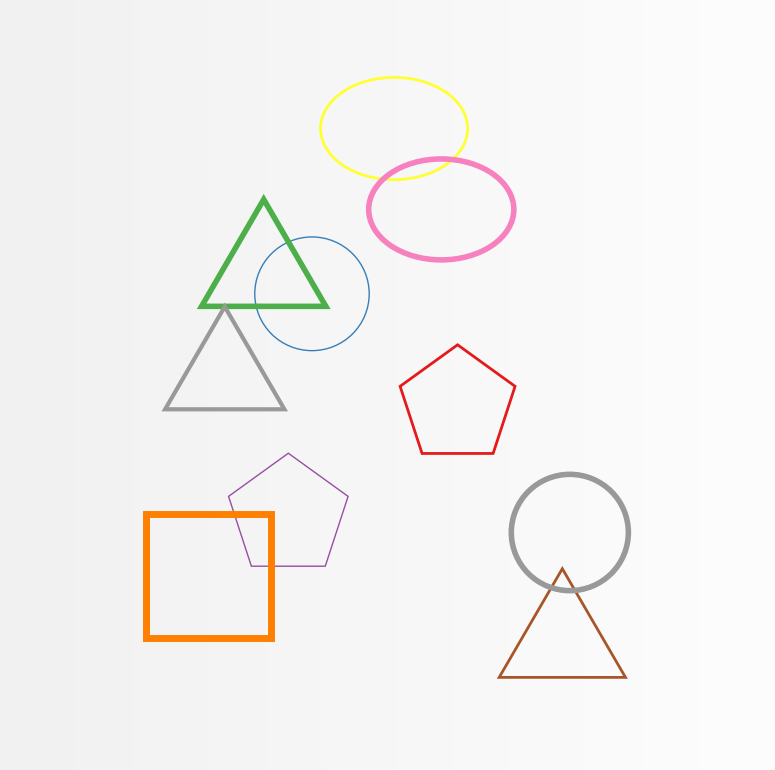[{"shape": "pentagon", "thickness": 1, "radius": 0.39, "center": [0.59, 0.474]}, {"shape": "circle", "thickness": 0.5, "radius": 0.37, "center": [0.403, 0.618]}, {"shape": "triangle", "thickness": 2, "radius": 0.46, "center": [0.34, 0.648]}, {"shape": "pentagon", "thickness": 0.5, "radius": 0.41, "center": [0.372, 0.33]}, {"shape": "square", "thickness": 2.5, "radius": 0.4, "center": [0.269, 0.252]}, {"shape": "oval", "thickness": 1, "radius": 0.47, "center": [0.509, 0.833]}, {"shape": "triangle", "thickness": 1, "radius": 0.47, "center": [0.726, 0.167]}, {"shape": "oval", "thickness": 2, "radius": 0.47, "center": [0.569, 0.728]}, {"shape": "circle", "thickness": 2, "radius": 0.38, "center": [0.735, 0.308]}, {"shape": "triangle", "thickness": 1.5, "radius": 0.44, "center": [0.29, 0.513]}]